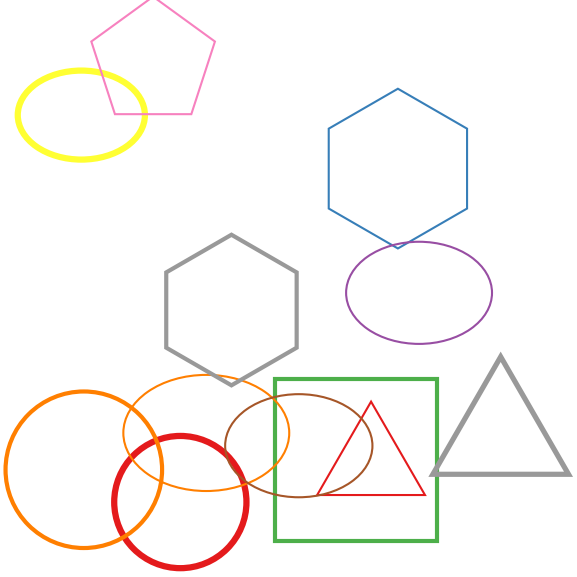[{"shape": "circle", "thickness": 3, "radius": 0.57, "center": [0.312, 0.13]}, {"shape": "triangle", "thickness": 1, "radius": 0.54, "center": [0.643, 0.196]}, {"shape": "hexagon", "thickness": 1, "radius": 0.69, "center": [0.689, 0.707]}, {"shape": "square", "thickness": 2, "radius": 0.7, "center": [0.617, 0.202]}, {"shape": "oval", "thickness": 1, "radius": 0.63, "center": [0.726, 0.492]}, {"shape": "circle", "thickness": 2, "radius": 0.68, "center": [0.145, 0.186]}, {"shape": "oval", "thickness": 1, "radius": 0.72, "center": [0.357, 0.249]}, {"shape": "oval", "thickness": 3, "radius": 0.55, "center": [0.141, 0.8]}, {"shape": "oval", "thickness": 1, "radius": 0.64, "center": [0.517, 0.227]}, {"shape": "pentagon", "thickness": 1, "radius": 0.56, "center": [0.265, 0.892]}, {"shape": "triangle", "thickness": 2.5, "radius": 0.68, "center": [0.867, 0.246]}, {"shape": "hexagon", "thickness": 2, "radius": 0.65, "center": [0.401, 0.462]}]